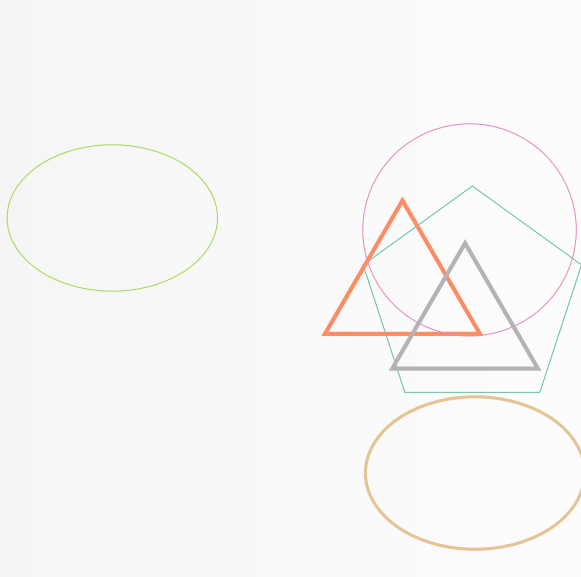[{"shape": "pentagon", "thickness": 0.5, "radius": 0.99, "center": [0.813, 0.479]}, {"shape": "triangle", "thickness": 2, "radius": 0.77, "center": [0.692, 0.498]}, {"shape": "circle", "thickness": 0.5, "radius": 0.92, "center": [0.808, 0.601]}, {"shape": "oval", "thickness": 0.5, "radius": 0.91, "center": [0.193, 0.622]}, {"shape": "oval", "thickness": 1.5, "radius": 0.94, "center": [0.817, 0.18]}, {"shape": "triangle", "thickness": 2, "radius": 0.72, "center": [0.8, 0.433]}]